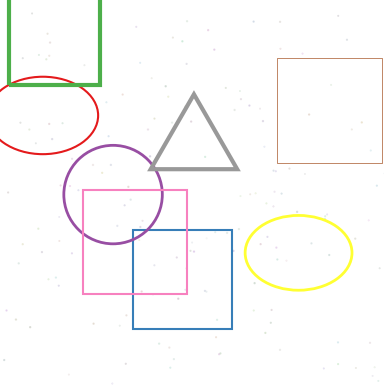[{"shape": "oval", "thickness": 1.5, "radius": 0.72, "center": [0.111, 0.7]}, {"shape": "square", "thickness": 1.5, "radius": 0.64, "center": [0.475, 0.274]}, {"shape": "square", "thickness": 3, "radius": 0.59, "center": [0.143, 0.898]}, {"shape": "circle", "thickness": 2, "radius": 0.64, "center": [0.294, 0.495]}, {"shape": "oval", "thickness": 2, "radius": 0.69, "center": [0.775, 0.343]}, {"shape": "square", "thickness": 0.5, "radius": 0.68, "center": [0.856, 0.713]}, {"shape": "square", "thickness": 1.5, "radius": 0.68, "center": [0.35, 0.371]}, {"shape": "triangle", "thickness": 3, "radius": 0.65, "center": [0.504, 0.625]}]